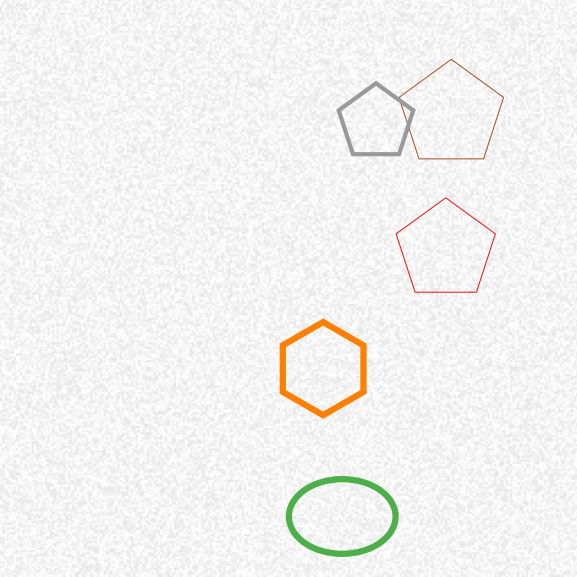[{"shape": "pentagon", "thickness": 0.5, "radius": 0.45, "center": [0.772, 0.566]}, {"shape": "oval", "thickness": 3, "radius": 0.46, "center": [0.593, 0.105]}, {"shape": "hexagon", "thickness": 3, "radius": 0.4, "center": [0.56, 0.361]}, {"shape": "pentagon", "thickness": 0.5, "radius": 0.48, "center": [0.781, 0.801]}, {"shape": "pentagon", "thickness": 2, "radius": 0.34, "center": [0.651, 0.787]}]